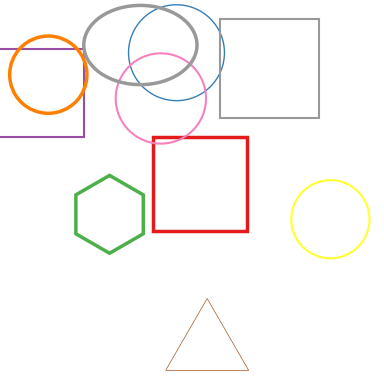[{"shape": "square", "thickness": 2.5, "radius": 0.61, "center": [0.519, 0.522]}, {"shape": "circle", "thickness": 1, "radius": 0.62, "center": [0.458, 0.863]}, {"shape": "hexagon", "thickness": 2.5, "radius": 0.51, "center": [0.285, 0.443]}, {"shape": "square", "thickness": 1.5, "radius": 0.57, "center": [0.104, 0.758]}, {"shape": "circle", "thickness": 2.5, "radius": 0.5, "center": [0.125, 0.806]}, {"shape": "circle", "thickness": 1.5, "radius": 0.51, "center": [0.858, 0.431]}, {"shape": "triangle", "thickness": 0.5, "radius": 0.62, "center": [0.538, 0.1]}, {"shape": "circle", "thickness": 1.5, "radius": 0.59, "center": [0.418, 0.744]}, {"shape": "square", "thickness": 1.5, "radius": 0.64, "center": [0.699, 0.822]}, {"shape": "oval", "thickness": 2.5, "radius": 0.74, "center": [0.365, 0.883]}]